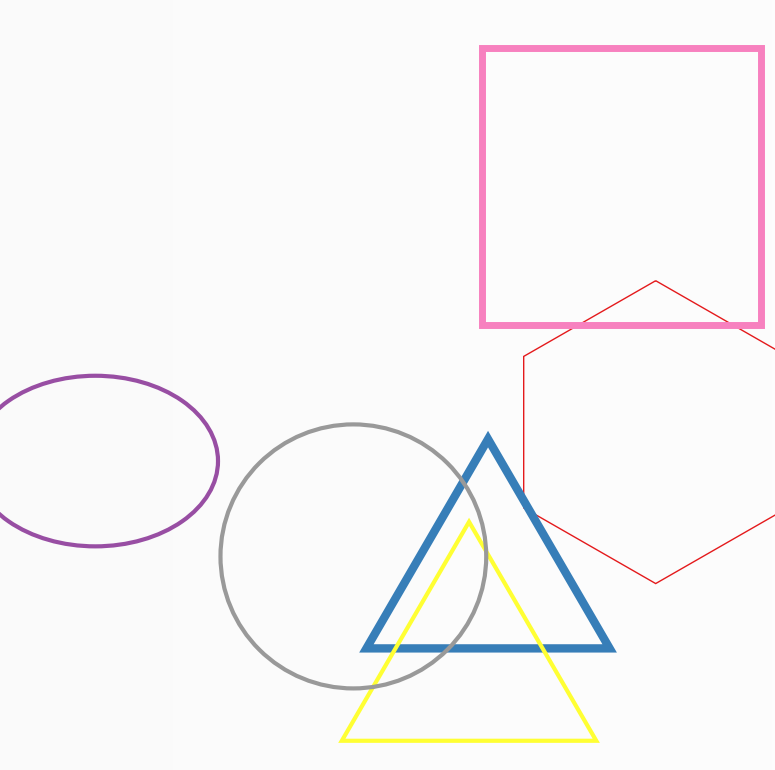[{"shape": "hexagon", "thickness": 0.5, "radius": 0.98, "center": [0.846, 0.439]}, {"shape": "triangle", "thickness": 3, "radius": 0.91, "center": [0.63, 0.249]}, {"shape": "oval", "thickness": 1.5, "radius": 0.79, "center": [0.123, 0.401]}, {"shape": "triangle", "thickness": 1.5, "radius": 0.95, "center": [0.605, 0.133]}, {"shape": "square", "thickness": 2.5, "radius": 0.9, "center": [0.802, 0.758]}, {"shape": "circle", "thickness": 1.5, "radius": 0.86, "center": [0.456, 0.277]}]